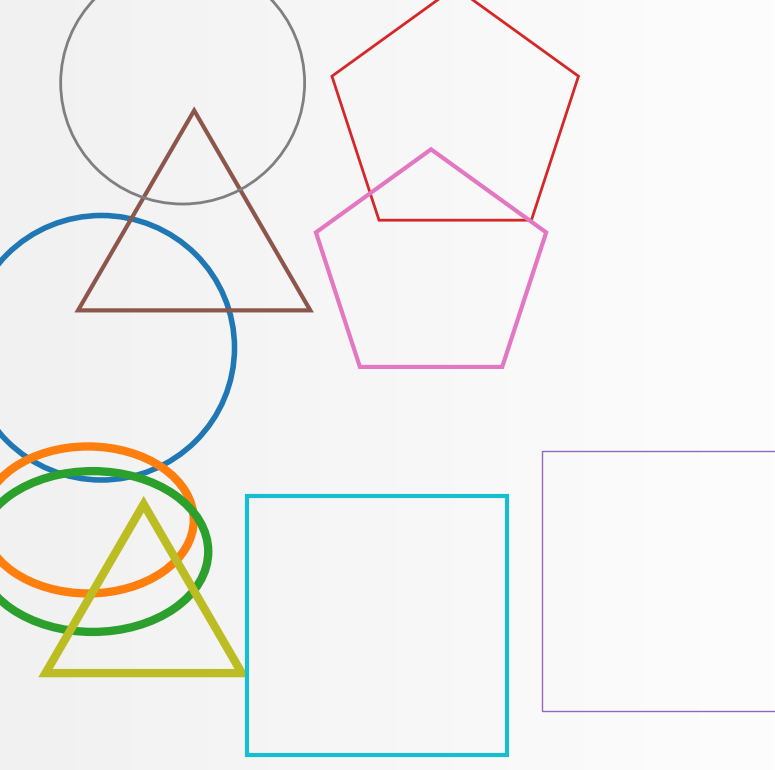[{"shape": "circle", "thickness": 2, "radius": 0.86, "center": [0.131, 0.548]}, {"shape": "oval", "thickness": 3, "radius": 0.68, "center": [0.114, 0.325]}, {"shape": "oval", "thickness": 3, "radius": 0.75, "center": [0.12, 0.284]}, {"shape": "pentagon", "thickness": 1, "radius": 0.84, "center": [0.587, 0.849]}, {"shape": "square", "thickness": 0.5, "radius": 0.84, "center": [0.868, 0.246]}, {"shape": "triangle", "thickness": 1.5, "radius": 0.87, "center": [0.251, 0.683]}, {"shape": "pentagon", "thickness": 1.5, "radius": 0.78, "center": [0.556, 0.65]}, {"shape": "circle", "thickness": 1, "radius": 0.79, "center": [0.236, 0.892]}, {"shape": "triangle", "thickness": 3, "radius": 0.73, "center": [0.185, 0.199]}, {"shape": "square", "thickness": 1.5, "radius": 0.84, "center": [0.486, 0.188]}]